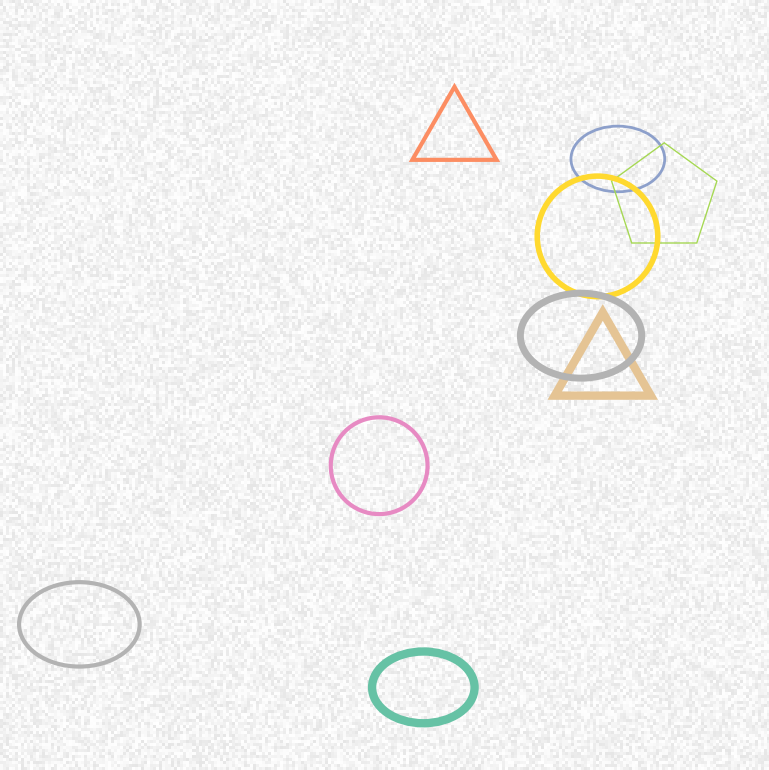[{"shape": "oval", "thickness": 3, "radius": 0.33, "center": [0.55, 0.107]}, {"shape": "triangle", "thickness": 1.5, "radius": 0.32, "center": [0.59, 0.824]}, {"shape": "oval", "thickness": 1, "radius": 0.3, "center": [0.802, 0.794]}, {"shape": "circle", "thickness": 1.5, "radius": 0.31, "center": [0.492, 0.395]}, {"shape": "pentagon", "thickness": 0.5, "radius": 0.36, "center": [0.863, 0.743]}, {"shape": "circle", "thickness": 2, "radius": 0.39, "center": [0.776, 0.693]}, {"shape": "triangle", "thickness": 3, "radius": 0.36, "center": [0.783, 0.522]}, {"shape": "oval", "thickness": 2.5, "radius": 0.39, "center": [0.755, 0.564]}, {"shape": "oval", "thickness": 1.5, "radius": 0.39, "center": [0.103, 0.189]}]